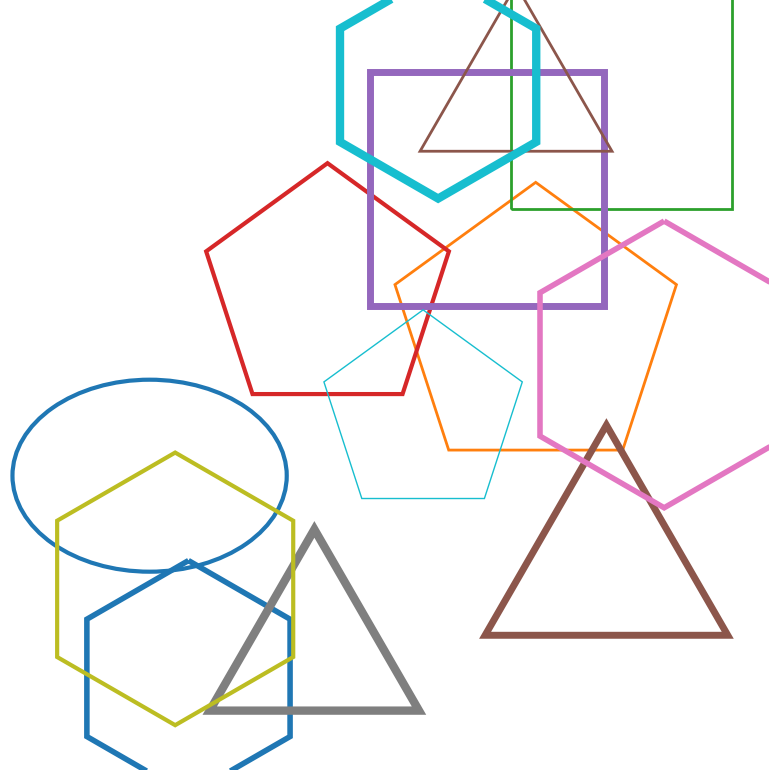[{"shape": "oval", "thickness": 1.5, "radius": 0.89, "center": [0.194, 0.382]}, {"shape": "hexagon", "thickness": 2, "radius": 0.76, "center": [0.245, 0.12]}, {"shape": "pentagon", "thickness": 1, "radius": 0.96, "center": [0.696, 0.571]}, {"shape": "square", "thickness": 1, "radius": 0.72, "center": [0.807, 0.872]}, {"shape": "pentagon", "thickness": 1.5, "radius": 0.83, "center": [0.425, 0.622]}, {"shape": "square", "thickness": 2.5, "radius": 0.76, "center": [0.632, 0.755]}, {"shape": "triangle", "thickness": 2.5, "radius": 0.91, "center": [0.788, 0.266]}, {"shape": "triangle", "thickness": 1, "radius": 0.72, "center": [0.67, 0.876]}, {"shape": "hexagon", "thickness": 2, "radius": 0.93, "center": [0.863, 0.527]}, {"shape": "triangle", "thickness": 3, "radius": 0.78, "center": [0.408, 0.156]}, {"shape": "hexagon", "thickness": 1.5, "radius": 0.89, "center": [0.228, 0.235]}, {"shape": "pentagon", "thickness": 0.5, "radius": 0.68, "center": [0.549, 0.462]}, {"shape": "hexagon", "thickness": 3, "radius": 0.74, "center": [0.569, 0.889]}]